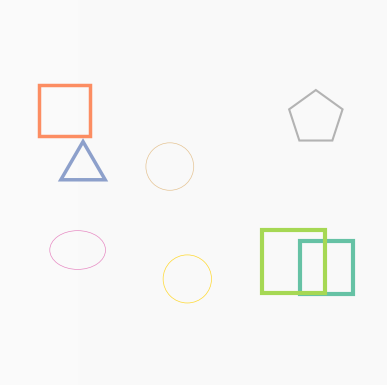[{"shape": "square", "thickness": 3, "radius": 0.34, "center": [0.842, 0.306]}, {"shape": "square", "thickness": 2.5, "radius": 0.33, "center": [0.166, 0.713]}, {"shape": "triangle", "thickness": 2.5, "radius": 0.33, "center": [0.214, 0.566]}, {"shape": "oval", "thickness": 0.5, "radius": 0.36, "center": [0.2, 0.351]}, {"shape": "square", "thickness": 3, "radius": 0.41, "center": [0.758, 0.321]}, {"shape": "circle", "thickness": 0.5, "radius": 0.31, "center": [0.483, 0.275]}, {"shape": "circle", "thickness": 0.5, "radius": 0.31, "center": [0.438, 0.567]}, {"shape": "pentagon", "thickness": 1.5, "radius": 0.36, "center": [0.815, 0.694]}]